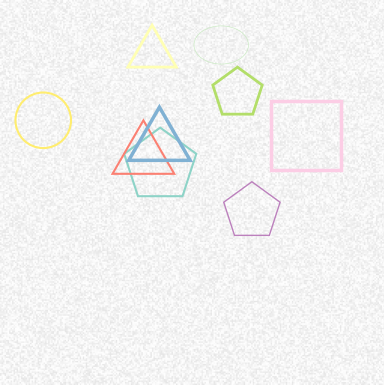[{"shape": "pentagon", "thickness": 1.5, "radius": 0.49, "center": [0.416, 0.57]}, {"shape": "triangle", "thickness": 2, "radius": 0.36, "center": [0.395, 0.862]}, {"shape": "triangle", "thickness": 1.5, "radius": 0.46, "center": [0.372, 0.595]}, {"shape": "triangle", "thickness": 2.5, "radius": 0.46, "center": [0.414, 0.63]}, {"shape": "pentagon", "thickness": 2, "radius": 0.34, "center": [0.617, 0.758]}, {"shape": "square", "thickness": 2.5, "radius": 0.45, "center": [0.795, 0.648]}, {"shape": "pentagon", "thickness": 1, "radius": 0.38, "center": [0.654, 0.451]}, {"shape": "oval", "thickness": 0.5, "radius": 0.35, "center": [0.575, 0.883]}, {"shape": "circle", "thickness": 1.5, "radius": 0.36, "center": [0.112, 0.688]}]